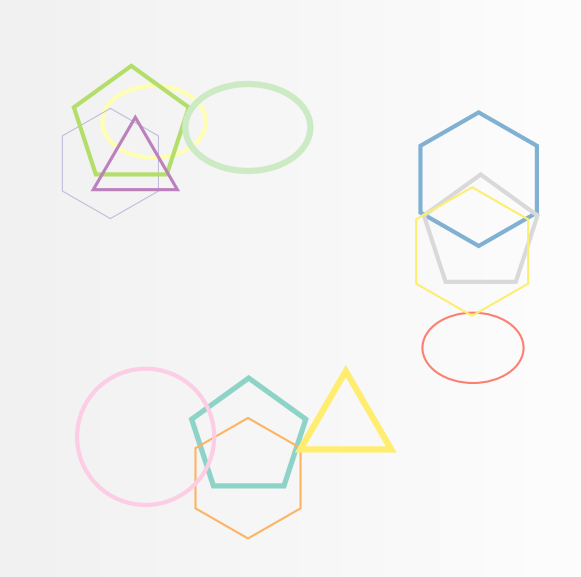[{"shape": "pentagon", "thickness": 2.5, "radius": 0.52, "center": [0.428, 0.241]}, {"shape": "oval", "thickness": 2, "radius": 0.44, "center": [0.265, 0.788]}, {"shape": "hexagon", "thickness": 0.5, "radius": 0.48, "center": [0.19, 0.716]}, {"shape": "oval", "thickness": 1, "radius": 0.43, "center": [0.814, 0.397]}, {"shape": "hexagon", "thickness": 2, "radius": 0.58, "center": [0.824, 0.689]}, {"shape": "hexagon", "thickness": 1, "radius": 0.52, "center": [0.427, 0.171]}, {"shape": "pentagon", "thickness": 2, "radius": 0.52, "center": [0.226, 0.781]}, {"shape": "circle", "thickness": 2, "radius": 0.59, "center": [0.251, 0.243]}, {"shape": "pentagon", "thickness": 2, "radius": 0.51, "center": [0.827, 0.594]}, {"shape": "triangle", "thickness": 1.5, "radius": 0.42, "center": [0.233, 0.712]}, {"shape": "oval", "thickness": 3, "radius": 0.54, "center": [0.426, 0.778]}, {"shape": "hexagon", "thickness": 1, "radius": 0.56, "center": [0.812, 0.564]}, {"shape": "triangle", "thickness": 3, "radius": 0.45, "center": [0.595, 0.266]}]